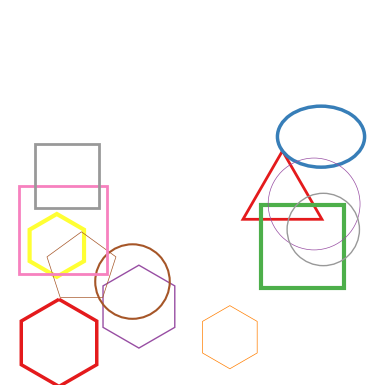[{"shape": "hexagon", "thickness": 2.5, "radius": 0.57, "center": [0.153, 0.109]}, {"shape": "triangle", "thickness": 2, "radius": 0.59, "center": [0.734, 0.49]}, {"shape": "oval", "thickness": 2.5, "radius": 0.57, "center": [0.834, 0.645]}, {"shape": "square", "thickness": 3, "radius": 0.54, "center": [0.786, 0.36]}, {"shape": "hexagon", "thickness": 1, "radius": 0.54, "center": [0.361, 0.204]}, {"shape": "circle", "thickness": 0.5, "radius": 0.6, "center": [0.816, 0.47]}, {"shape": "hexagon", "thickness": 0.5, "radius": 0.41, "center": [0.597, 0.124]}, {"shape": "hexagon", "thickness": 3, "radius": 0.41, "center": [0.148, 0.363]}, {"shape": "pentagon", "thickness": 0.5, "radius": 0.47, "center": [0.212, 0.304]}, {"shape": "circle", "thickness": 1.5, "radius": 0.48, "center": [0.344, 0.269]}, {"shape": "square", "thickness": 2, "radius": 0.57, "center": [0.163, 0.403]}, {"shape": "circle", "thickness": 1, "radius": 0.47, "center": [0.84, 0.404]}, {"shape": "square", "thickness": 2, "radius": 0.41, "center": [0.175, 0.544]}]